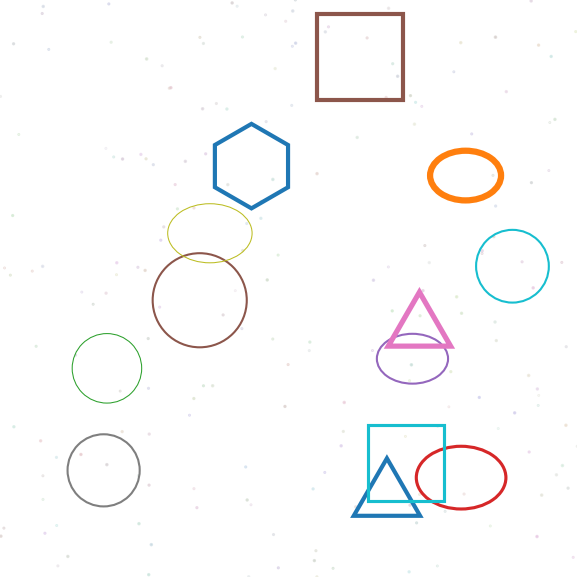[{"shape": "hexagon", "thickness": 2, "radius": 0.37, "center": [0.435, 0.711]}, {"shape": "triangle", "thickness": 2, "radius": 0.33, "center": [0.67, 0.139]}, {"shape": "oval", "thickness": 3, "radius": 0.31, "center": [0.806, 0.695]}, {"shape": "circle", "thickness": 0.5, "radius": 0.3, "center": [0.185, 0.361]}, {"shape": "oval", "thickness": 1.5, "radius": 0.39, "center": [0.798, 0.172]}, {"shape": "oval", "thickness": 1, "radius": 0.31, "center": [0.714, 0.378]}, {"shape": "circle", "thickness": 1, "radius": 0.41, "center": [0.346, 0.479]}, {"shape": "square", "thickness": 2, "radius": 0.37, "center": [0.624, 0.9]}, {"shape": "triangle", "thickness": 2.5, "radius": 0.31, "center": [0.726, 0.431]}, {"shape": "circle", "thickness": 1, "radius": 0.31, "center": [0.179, 0.185]}, {"shape": "oval", "thickness": 0.5, "radius": 0.37, "center": [0.363, 0.595]}, {"shape": "square", "thickness": 1.5, "radius": 0.33, "center": [0.703, 0.198]}, {"shape": "circle", "thickness": 1, "radius": 0.31, "center": [0.887, 0.538]}]